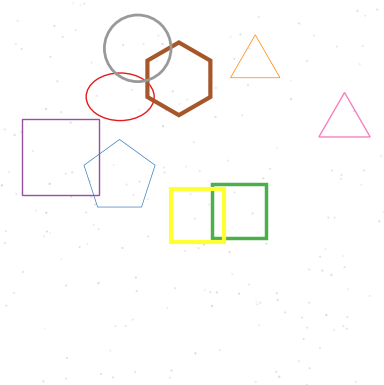[{"shape": "oval", "thickness": 1, "radius": 0.44, "center": [0.312, 0.749]}, {"shape": "pentagon", "thickness": 0.5, "radius": 0.49, "center": [0.311, 0.541]}, {"shape": "square", "thickness": 2.5, "radius": 0.35, "center": [0.62, 0.452]}, {"shape": "square", "thickness": 1, "radius": 0.5, "center": [0.158, 0.592]}, {"shape": "triangle", "thickness": 0.5, "radius": 0.37, "center": [0.663, 0.835]}, {"shape": "square", "thickness": 3, "radius": 0.35, "center": [0.513, 0.44]}, {"shape": "hexagon", "thickness": 3, "radius": 0.47, "center": [0.465, 0.795]}, {"shape": "triangle", "thickness": 1, "radius": 0.38, "center": [0.895, 0.683]}, {"shape": "circle", "thickness": 2, "radius": 0.43, "center": [0.358, 0.875]}]